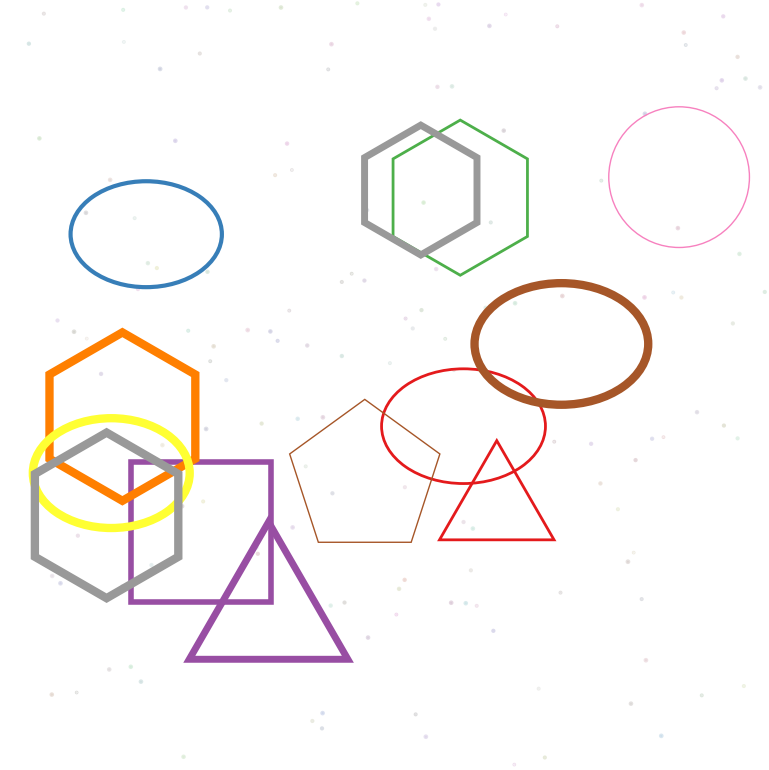[{"shape": "triangle", "thickness": 1, "radius": 0.43, "center": [0.645, 0.342]}, {"shape": "oval", "thickness": 1, "radius": 0.53, "center": [0.602, 0.447]}, {"shape": "oval", "thickness": 1.5, "radius": 0.49, "center": [0.19, 0.696]}, {"shape": "hexagon", "thickness": 1, "radius": 0.5, "center": [0.598, 0.743]}, {"shape": "square", "thickness": 2, "radius": 0.45, "center": [0.261, 0.309]}, {"shape": "triangle", "thickness": 2.5, "radius": 0.59, "center": [0.349, 0.203]}, {"shape": "hexagon", "thickness": 3, "radius": 0.55, "center": [0.159, 0.459]}, {"shape": "oval", "thickness": 3, "radius": 0.51, "center": [0.145, 0.386]}, {"shape": "oval", "thickness": 3, "radius": 0.56, "center": [0.729, 0.553]}, {"shape": "pentagon", "thickness": 0.5, "radius": 0.51, "center": [0.474, 0.379]}, {"shape": "circle", "thickness": 0.5, "radius": 0.46, "center": [0.882, 0.77]}, {"shape": "hexagon", "thickness": 2.5, "radius": 0.42, "center": [0.546, 0.753]}, {"shape": "hexagon", "thickness": 3, "radius": 0.54, "center": [0.138, 0.331]}]